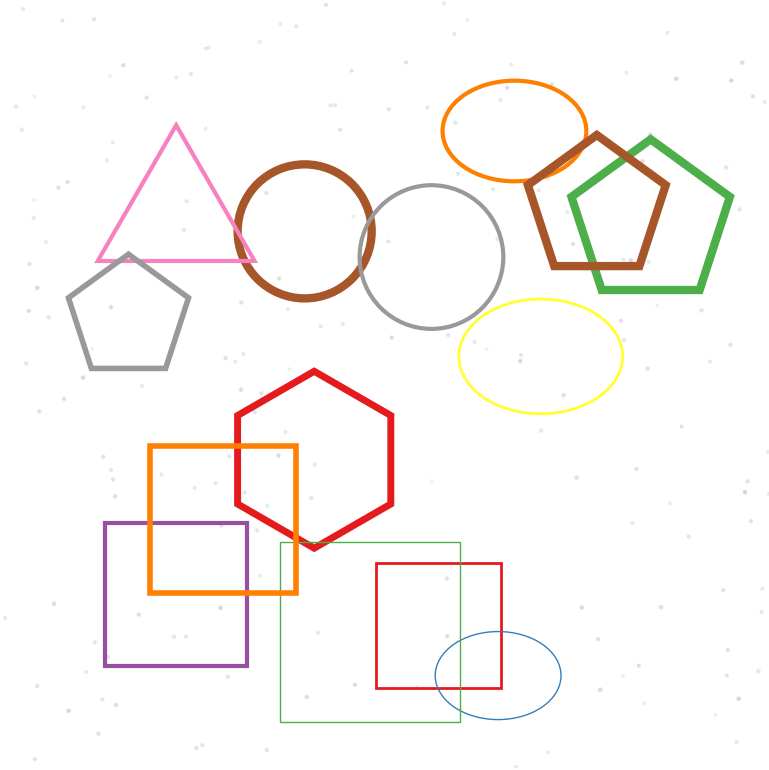[{"shape": "hexagon", "thickness": 2.5, "radius": 0.57, "center": [0.408, 0.403]}, {"shape": "square", "thickness": 1, "radius": 0.41, "center": [0.569, 0.188]}, {"shape": "oval", "thickness": 0.5, "radius": 0.41, "center": [0.647, 0.123]}, {"shape": "pentagon", "thickness": 3, "radius": 0.54, "center": [0.845, 0.711]}, {"shape": "square", "thickness": 0.5, "radius": 0.59, "center": [0.481, 0.179]}, {"shape": "square", "thickness": 1.5, "radius": 0.46, "center": [0.229, 0.228]}, {"shape": "square", "thickness": 2, "radius": 0.48, "center": [0.29, 0.325]}, {"shape": "oval", "thickness": 1.5, "radius": 0.47, "center": [0.668, 0.83]}, {"shape": "oval", "thickness": 1, "radius": 0.53, "center": [0.702, 0.537]}, {"shape": "circle", "thickness": 3, "radius": 0.44, "center": [0.396, 0.7]}, {"shape": "pentagon", "thickness": 3, "radius": 0.47, "center": [0.775, 0.731]}, {"shape": "triangle", "thickness": 1.5, "radius": 0.59, "center": [0.229, 0.72]}, {"shape": "circle", "thickness": 1.5, "radius": 0.47, "center": [0.56, 0.666]}, {"shape": "pentagon", "thickness": 2, "radius": 0.41, "center": [0.167, 0.588]}]